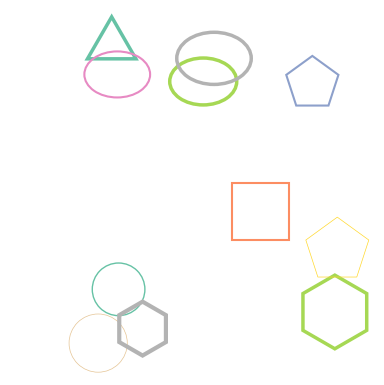[{"shape": "circle", "thickness": 1, "radius": 0.34, "center": [0.308, 0.249]}, {"shape": "triangle", "thickness": 2.5, "radius": 0.36, "center": [0.29, 0.884]}, {"shape": "square", "thickness": 1.5, "radius": 0.37, "center": [0.676, 0.45]}, {"shape": "pentagon", "thickness": 1.5, "radius": 0.36, "center": [0.811, 0.783]}, {"shape": "oval", "thickness": 1.5, "radius": 0.43, "center": [0.305, 0.807]}, {"shape": "oval", "thickness": 2.5, "radius": 0.44, "center": [0.528, 0.788]}, {"shape": "hexagon", "thickness": 2.5, "radius": 0.48, "center": [0.87, 0.19]}, {"shape": "pentagon", "thickness": 0.5, "radius": 0.43, "center": [0.876, 0.35]}, {"shape": "circle", "thickness": 0.5, "radius": 0.38, "center": [0.255, 0.109]}, {"shape": "hexagon", "thickness": 3, "radius": 0.35, "center": [0.37, 0.146]}, {"shape": "oval", "thickness": 2.5, "radius": 0.48, "center": [0.556, 0.848]}]